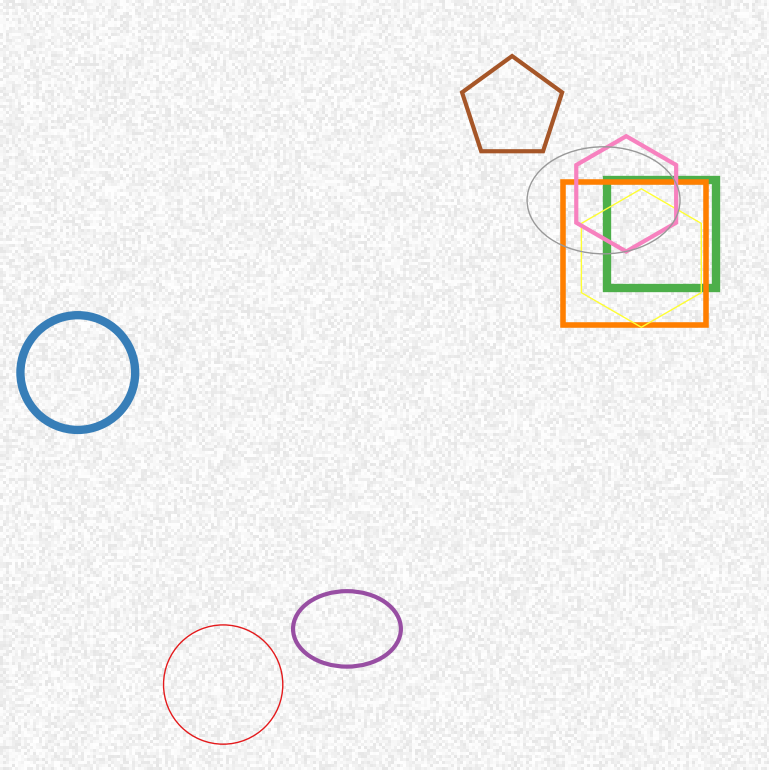[{"shape": "circle", "thickness": 0.5, "radius": 0.39, "center": [0.29, 0.111]}, {"shape": "circle", "thickness": 3, "radius": 0.37, "center": [0.101, 0.516]}, {"shape": "square", "thickness": 3, "radius": 0.35, "center": [0.859, 0.696]}, {"shape": "oval", "thickness": 1.5, "radius": 0.35, "center": [0.451, 0.183]}, {"shape": "square", "thickness": 2, "radius": 0.46, "center": [0.825, 0.671]}, {"shape": "hexagon", "thickness": 0.5, "radius": 0.45, "center": [0.833, 0.665]}, {"shape": "pentagon", "thickness": 1.5, "radius": 0.34, "center": [0.665, 0.859]}, {"shape": "hexagon", "thickness": 1.5, "radius": 0.37, "center": [0.813, 0.748]}, {"shape": "oval", "thickness": 0.5, "radius": 0.5, "center": [0.784, 0.74]}]